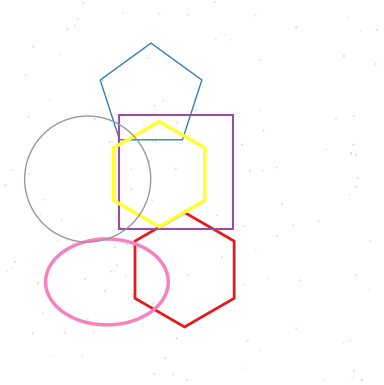[{"shape": "hexagon", "thickness": 2, "radius": 0.74, "center": [0.479, 0.299]}, {"shape": "pentagon", "thickness": 1, "radius": 0.69, "center": [0.392, 0.749]}, {"shape": "square", "thickness": 1.5, "radius": 0.74, "center": [0.456, 0.554]}, {"shape": "hexagon", "thickness": 2.5, "radius": 0.68, "center": [0.414, 0.548]}, {"shape": "oval", "thickness": 2.5, "radius": 0.8, "center": [0.278, 0.268]}, {"shape": "circle", "thickness": 1, "radius": 0.82, "center": [0.228, 0.535]}]